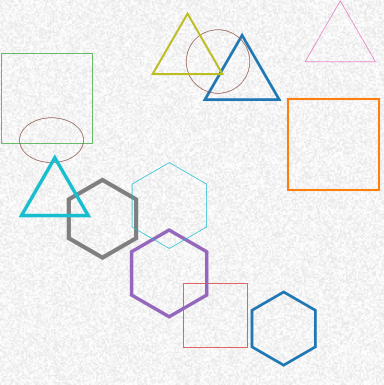[{"shape": "triangle", "thickness": 2, "radius": 0.56, "center": [0.629, 0.797]}, {"shape": "hexagon", "thickness": 2, "radius": 0.48, "center": [0.737, 0.147]}, {"shape": "square", "thickness": 1.5, "radius": 0.59, "center": [0.866, 0.626]}, {"shape": "square", "thickness": 0.5, "radius": 0.59, "center": [0.121, 0.746]}, {"shape": "square", "thickness": 0.5, "radius": 0.42, "center": [0.559, 0.182]}, {"shape": "hexagon", "thickness": 2.5, "radius": 0.56, "center": [0.439, 0.29]}, {"shape": "oval", "thickness": 0.5, "radius": 0.42, "center": [0.134, 0.636]}, {"shape": "circle", "thickness": 0.5, "radius": 0.41, "center": [0.566, 0.84]}, {"shape": "triangle", "thickness": 0.5, "radius": 0.53, "center": [0.884, 0.892]}, {"shape": "hexagon", "thickness": 3, "radius": 0.5, "center": [0.266, 0.432]}, {"shape": "triangle", "thickness": 1.5, "radius": 0.52, "center": [0.487, 0.86]}, {"shape": "triangle", "thickness": 2.5, "radius": 0.5, "center": [0.142, 0.49]}, {"shape": "hexagon", "thickness": 0.5, "radius": 0.56, "center": [0.44, 0.466]}]